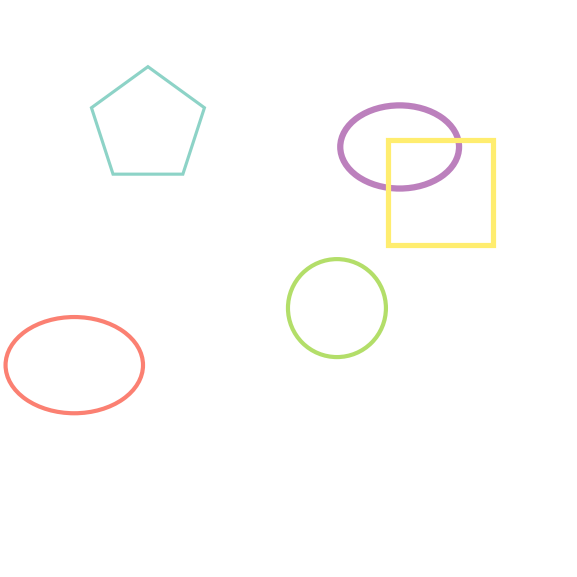[{"shape": "pentagon", "thickness": 1.5, "radius": 0.51, "center": [0.256, 0.781]}, {"shape": "oval", "thickness": 2, "radius": 0.6, "center": [0.129, 0.367]}, {"shape": "circle", "thickness": 2, "radius": 0.42, "center": [0.583, 0.466]}, {"shape": "oval", "thickness": 3, "radius": 0.51, "center": [0.692, 0.745]}, {"shape": "square", "thickness": 2.5, "radius": 0.46, "center": [0.763, 0.666]}]